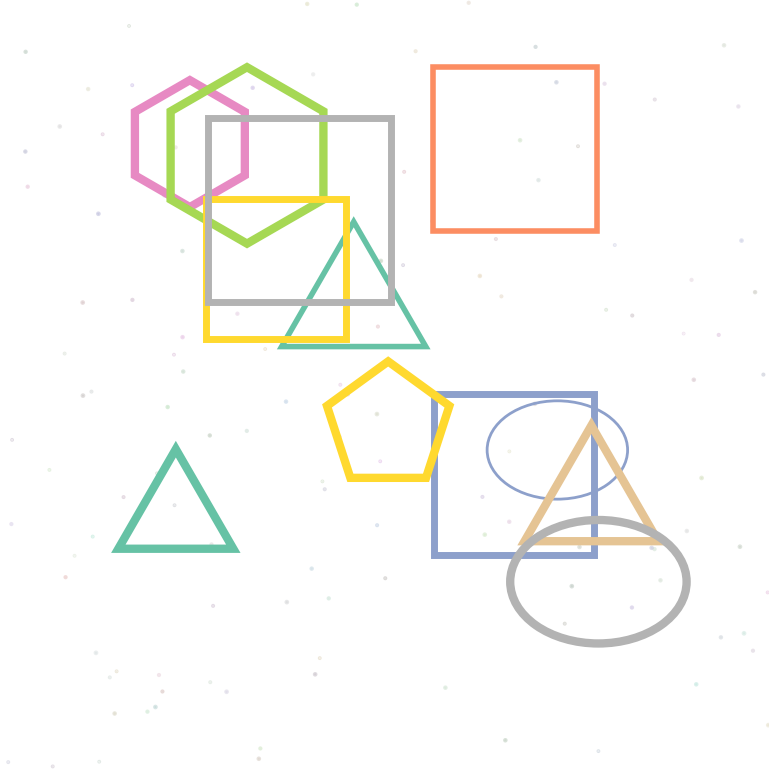[{"shape": "triangle", "thickness": 2, "radius": 0.54, "center": [0.459, 0.604]}, {"shape": "triangle", "thickness": 3, "radius": 0.43, "center": [0.228, 0.33]}, {"shape": "square", "thickness": 2, "radius": 0.53, "center": [0.669, 0.807]}, {"shape": "square", "thickness": 2.5, "radius": 0.52, "center": [0.668, 0.384]}, {"shape": "oval", "thickness": 1, "radius": 0.46, "center": [0.724, 0.416]}, {"shape": "hexagon", "thickness": 3, "radius": 0.41, "center": [0.247, 0.813]}, {"shape": "hexagon", "thickness": 3, "radius": 0.57, "center": [0.321, 0.798]}, {"shape": "square", "thickness": 2.5, "radius": 0.46, "center": [0.359, 0.65]}, {"shape": "pentagon", "thickness": 3, "radius": 0.42, "center": [0.504, 0.447]}, {"shape": "triangle", "thickness": 3, "radius": 0.5, "center": [0.768, 0.347]}, {"shape": "square", "thickness": 2.5, "radius": 0.6, "center": [0.389, 0.727]}, {"shape": "oval", "thickness": 3, "radius": 0.57, "center": [0.777, 0.245]}]